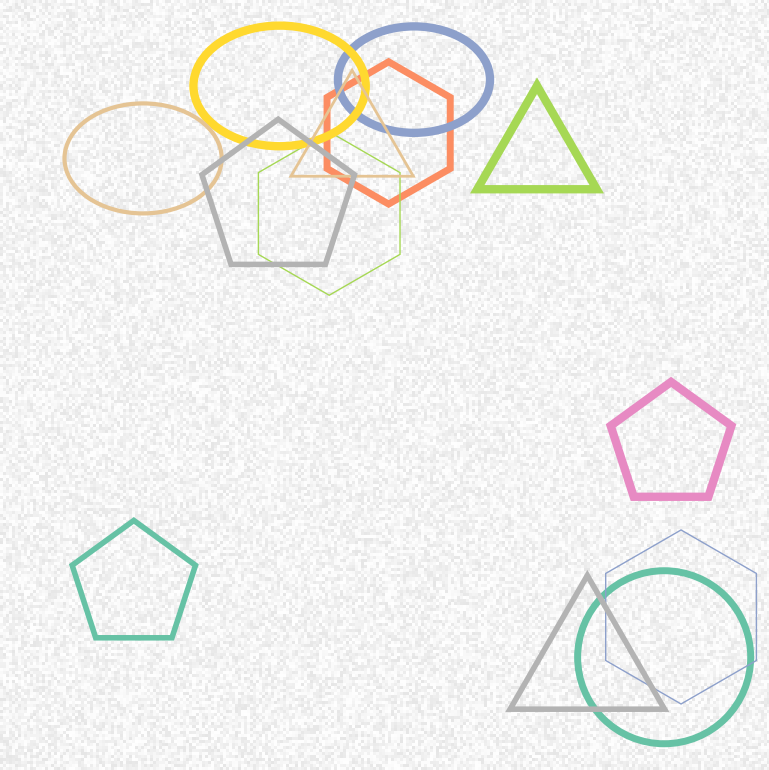[{"shape": "pentagon", "thickness": 2, "radius": 0.42, "center": [0.174, 0.24]}, {"shape": "circle", "thickness": 2.5, "radius": 0.56, "center": [0.863, 0.146]}, {"shape": "hexagon", "thickness": 2.5, "radius": 0.46, "center": [0.505, 0.827]}, {"shape": "hexagon", "thickness": 0.5, "radius": 0.57, "center": [0.884, 0.199]}, {"shape": "oval", "thickness": 3, "radius": 0.49, "center": [0.538, 0.897]}, {"shape": "pentagon", "thickness": 3, "radius": 0.41, "center": [0.872, 0.422]}, {"shape": "hexagon", "thickness": 0.5, "radius": 0.53, "center": [0.428, 0.723]}, {"shape": "triangle", "thickness": 3, "radius": 0.45, "center": [0.697, 0.799]}, {"shape": "oval", "thickness": 3, "radius": 0.56, "center": [0.363, 0.888]}, {"shape": "oval", "thickness": 1.5, "radius": 0.51, "center": [0.186, 0.794]}, {"shape": "triangle", "thickness": 1, "radius": 0.46, "center": [0.457, 0.817]}, {"shape": "pentagon", "thickness": 2, "radius": 0.52, "center": [0.361, 0.741]}, {"shape": "triangle", "thickness": 2, "radius": 0.58, "center": [0.763, 0.137]}]